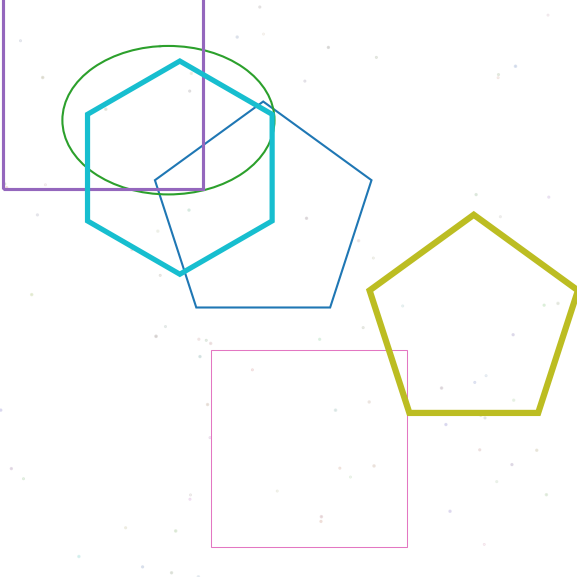[{"shape": "pentagon", "thickness": 1, "radius": 0.99, "center": [0.456, 0.626]}, {"shape": "oval", "thickness": 1, "radius": 0.92, "center": [0.292, 0.791]}, {"shape": "square", "thickness": 1.5, "radius": 0.87, "center": [0.178, 0.846]}, {"shape": "square", "thickness": 0.5, "radius": 0.85, "center": [0.535, 0.222]}, {"shape": "pentagon", "thickness": 3, "radius": 0.95, "center": [0.82, 0.438]}, {"shape": "hexagon", "thickness": 2.5, "radius": 0.92, "center": [0.311, 0.709]}]